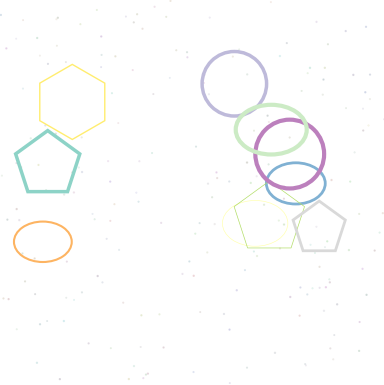[{"shape": "pentagon", "thickness": 2.5, "radius": 0.44, "center": [0.124, 0.573]}, {"shape": "oval", "thickness": 0.5, "radius": 0.42, "center": [0.663, 0.42]}, {"shape": "circle", "thickness": 2.5, "radius": 0.42, "center": [0.609, 0.782]}, {"shape": "oval", "thickness": 2, "radius": 0.38, "center": [0.768, 0.524]}, {"shape": "oval", "thickness": 1.5, "radius": 0.38, "center": [0.111, 0.372]}, {"shape": "pentagon", "thickness": 0.5, "radius": 0.48, "center": [0.7, 0.434]}, {"shape": "pentagon", "thickness": 2, "radius": 0.36, "center": [0.829, 0.406]}, {"shape": "circle", "thickness": 3, "radius": 0.45, "center": [0.753, 0.6]}, {"shape": "oval", "thickness": 3, "radius": 0.46, "center": [0.704, 0.663]}, {"shape": "hexagon", "thickness": 1, "radius": 0.49, "center": [0.188, 0.735]}]